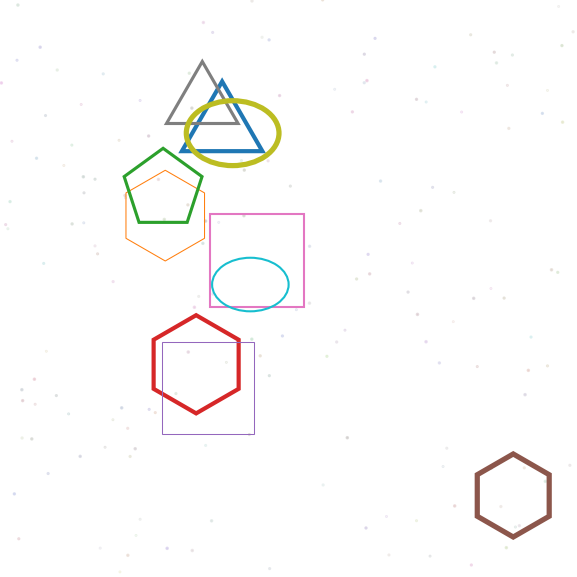[{"shape": "triangle", "thickness": 2, "radius": 0.4, "center": [0.385, 0.778]}, {"shape": "hexagon", "thickness": 0.5, "radius": 0.39, "center": [0.286, 0.626]}, {"shape": "pentagon", "thickness": 1.5, "radius": 0.35, "center": [0.282, 0.671]}, {"shape": "hexagon", "thickness": 2, "radius": 0.43, "center": [0.34, 0.368]}, {"shape": "square", "thickness": 0.5, "radius": 0.4, "center": [0.36, 0.327]}, {"shape": "hexagon", "thickness": 2.5, "radius": 0.36, "center": [0.889, 0.141]}, {"shape": "square", "thickness": 1, "radius": 0.4, "center": [0.445, 0.549]}, {"shape": "triangle", "thickness": 1.5, "radius": 0.36, "center": [0.35, 0.821]}, {"shape": "oval", "thickness": 2.5, "radius": 0.4, "center": [0.403, 0.769]}, {"shape": "oval", "thickness": 1, "radius": 0.33, "center": [0.434, 0.506]}]